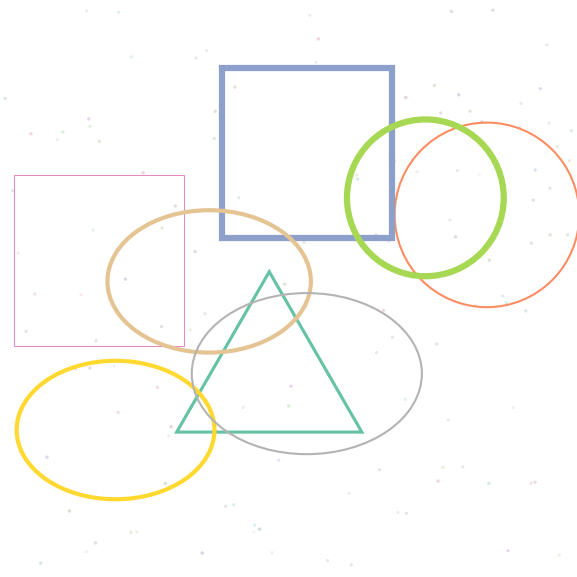[{"shape": "triangle", "thickness": 1.5, "radius": 0.93, "center": [0.466, 0.343]}, {"shape": "circle", "thickness": 1, "radius": 0.8, "center": [0.843, 0.627]}, {"shape": "square", "thickness": 3, "radius": 0.74, "center": [0.532, 0.733]}, {"shape": "square", "thickness": 0.5, "radius": 0.74, "center": [0.171, 0.548]}, {"shape": "circle", "thickness": 3, "radius": 0.68, "center": [0.737, 0.657]}, {"shape": "oval", "thickness": 2, "radius": 0.86, "center": [0.2, 0.255]}, {"shape": "oval", "thickness": 2, "radius": 0.88, "center": [0.362, 0.512]}, {"shape": "oval", "thickness": 1, "radius": 1.0, "center": [0.531, 0.352]}]